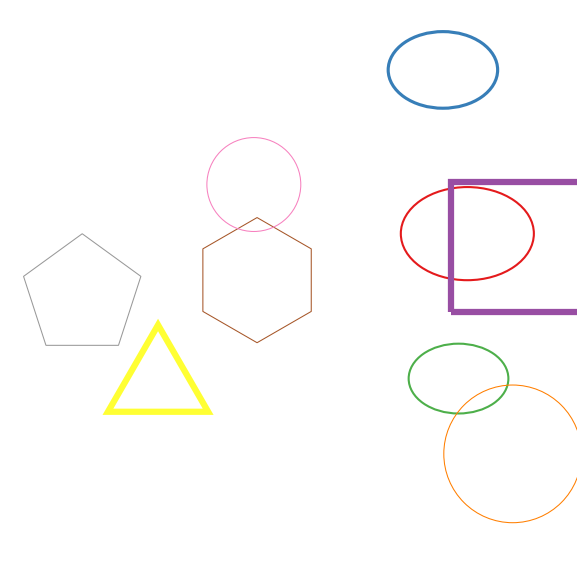[{"shape": "oval", "thickness": 1, "radius": 0.58, "center": [0.809, 0.595]}, {"shape": "oval", "thickness": 1.5, "radius": 0.47, "center": [0.767, 0.878]}, {"shape": "oval", "thickness": 1, "radius": 0.43, "center": [0.794, 0.344]}, {"shape": "square", "thickness": 3, "radius": 0.56, "center": [0.894, 0.572]}, {"shape": "circle", "thickness": 0.5, "radius": 0.6, "center": [0.888, 0.213]}, {"shape": "triangle", "thickness": 3, "radius": 0.5, "center": [0.274, 0.336]}, {"shape": "hexagon", "thickness": 0.5, "radius": 0.54, "center": [0.445, 0.514]}, {"shape": "circle", "thickness": 0.5, "radius": 0.41, "center": [0.44, 0.68]}, {"shape": "pentagon", "thickness": 0.5, "radius": 0.53, "center": [0.142, 0.488]}]